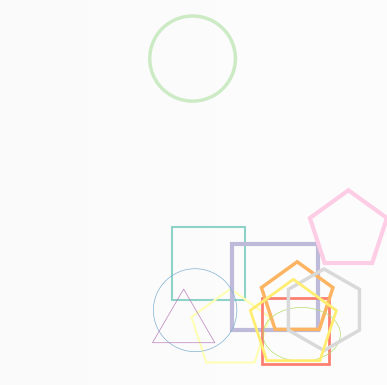[{"shape": "square", "thickness": 1.5, "radius": 0.48, "center": [0.538, 0.316]}, {"shape": "pentagon", "thickness": 1.5, "radius": 0.53, "center": [0.595, 0.144]}, {"shape": "square", "thickness": 3, "radius": 0.56, "center": [0.708, 0.255]}, {"shape": "square", "thickness": 2, "radius": 0.43, "center": [0.762, 0.141]}, {"shape": "circle", "thickness": 0.5, "radius": 0.54, "center": [0.504, 0.194]}, {"shape": "pentagon", "thickness": 2.5, "radius": 0.49, "center": [0.767, 0.223]}, {"shape": "oval", "thickness": 0.5, "radius": 0.5, "center": [0.778, 0.131]}, {"shape": "pentagon", "thickness": 3, "radius": 0.52, "center": [0.899, 0.401]}, {"shape": "hexagon", "thickness": 2.5, "radius": 0.53, "center": [0.836, 0.196]}, {"shape": "triangle", "thickness": 0.5, "radius": 0.46, "center": [0.474, 0.156]}, {"shape": "circle", "thickness": 2.5, "radius": 0.55, "center": [0.497, 0.848]}, {"shape": "pentagon", "thickness": 2, "radius": 0.58, "center": [0.757, 0.158]}]